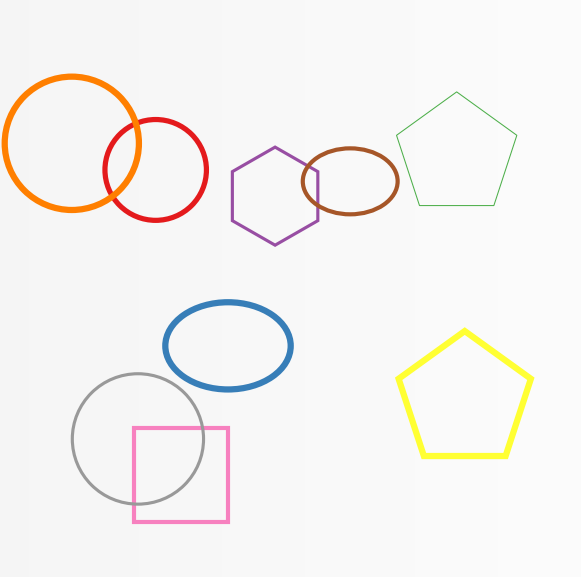[{"shape": "circle", "thickness": 2.5, "radius": 0.44, "center": [0.268, 0.705]}, {"shape": "oval", "thickness": 3, "radius": 0.54, "center": [0.392, 0.4]}, {"shape": "pentagon", "thickness": 0.5, "radius": 0.54, "center": [0.786, 0.731]}, {"shape": "hexagon", "thickness": 1.5, "radius": 0.42, "center": [0.473, 0.659]}, {"shape": "circle", "thickness": 3, "radius": 0.58, "center": [0.124, 0.751]}, {"shape": "pentagon", "thickness": 3, "radius": 0.6, "center": [0.8, 0.306]}, {"shape": "oval", "thickness": 2, "radius": 0.41, "center": [0.603, 0.685]}, {"shape": "square", "thickness": 2, "radius": 0.41, "center": [0.311, 0.176]}, {"shape": "circle", "thickness": 1.5, "radius": 0.56, "center": [0.237, 0.239]}]